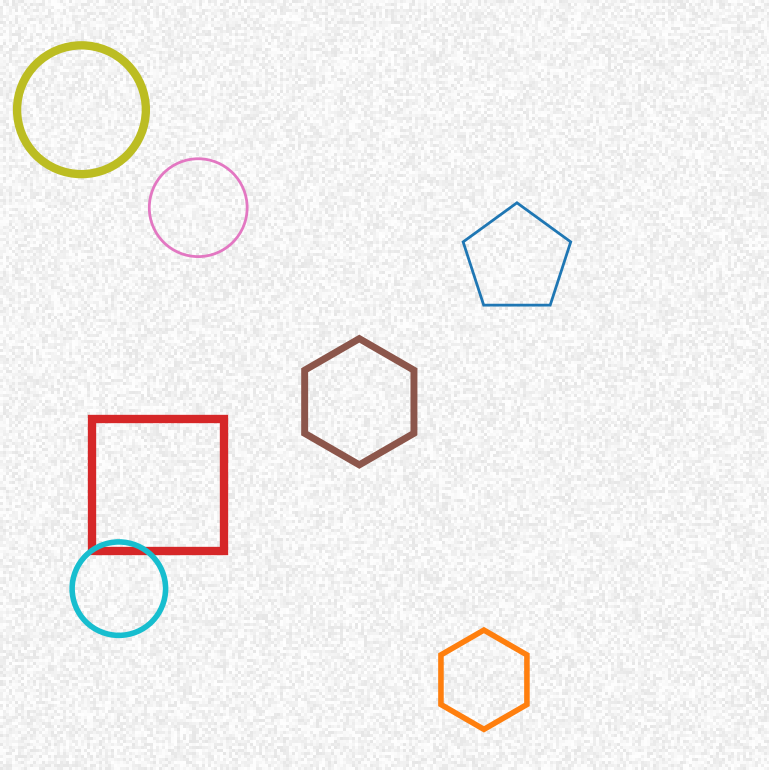[{"shape": "pentagon", "thickness": 1, "radius": 0.37, "center": [0.671, 0.663]}, {"shape": "hexagon", "thickness": 2, "radius": 0.32, "center": [0.628, 0.117]}, {"shape": "square", "thickness": 3, "radius": 0.43, "center": [0.205, 0.37]}, {"shape": "hexagon", "thickness": 2.5, "radius": 0.41, "center": [0.467, 0.478]}, {"shape": "circle", "thickness": 1, "radius": 0.32, "center": [0.257, 0.73]}, {"shape": "circle", "thickness": 3, "radius": 0.42, "center": [0.106, 0.857]}, {"shape": "circle", "thickness": 2, "radius": 0.3, "center": [0.154, 0.236]}]